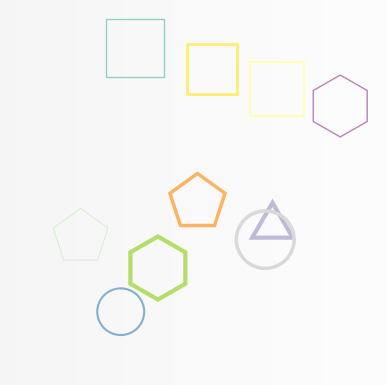[{"shape": "square", "thickness": 1, "radius": 0.38, "center": [0.348, 0.876]}, {"shape": "square", "thickness": 1.5, "radius": 0.35, "center": [0.714, 0.768]}, {"shape": "triangle", "thickness": 3, "radius": 0.3, "center": [0.703, 0.413]}, {"shape": "circle", "thickness": 1.5, "radius": 0.3, "center": [0.312, 0.19]}, {"shape": "pentagon", "thickness": 2.5, "radius": 0.37, "center": [0.51, 0.475]}, {"shape": "hexagon", "thickness": 3, "radius": 0.41, "center": [0.407, 0.304]}, {"shape": "circle", "thickness": 2.5, "radius": 0.37, "center": [0.685, 0.378]}, {"shape": "hexagon", "thickness": 1, "radius": 0.4, "center": [0.878, 0.725]}, {"shape": "pentagon", "thickness": 0.5, "radius": 0.37, "center": [0.208, 0.385]}, {"shape": "square", "thickness": 2, "radius": 0.32, "center": [0.548, 0.82]}]